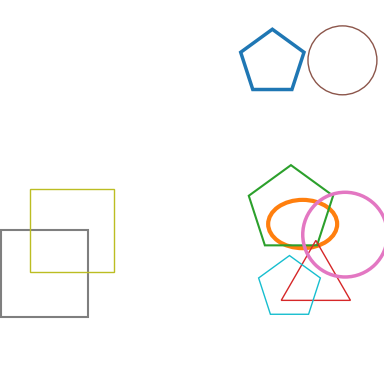[{"shape": "pentagon", "thickness": 2.5, "radius": 0.43, "center": [0.707, 0.837]}, {"shape": "oval", "thickness": 3, "radius": 0.45, "center": [0.786, 0.418]}, {"shape": "pentagon", "thickness": 1.5, "radius": 0.58, "center": [0.756, 0.456]}, {"shape": "triangle", "thickness": 1, "radius": 0.52, "center": [0.82, 0.272]}, {"shape": "circle", "thickness": 1, "radius": 0.45, "center": [0.889, 0.843]}, {"shape": "circle", "thickness": 2.5, "radius": 0.55, "center": [0.896, 0.391]}, {"shape": "square", "thickness": 1.5, "radius": 0.57, "center": [0.115, 0.291]}, {"shape": "square", "thickness": 1, "radius": 0.54, "center": [0.186, 0.401]}, {"shape": "pentagon", "thickness": 1, "radius": 0.42, "center": [0.752, 0.252]}]